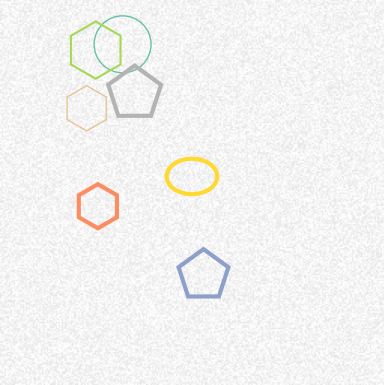[{"shape": "circle", "thickness": 1, "radius": 0.37, "center": [0.318, 0.885]}, {"shape": "hexagon", "thickness": 3, "radius": 0.29, "center": [0.254, 0.464]}, {"shape": "pentagon", "thickness": 3, "radius": 0.34, "center": [0.529, 0.285]}, {"shape": "hexagon", "thickness": 1.5, "radius": 0.37, "center": [0.249, 0.87]}, {"shape": "oval", "thickness": 3, "radius": 0.33, "center": [0.498, 0.542]}, {"shape": "hexagon", "thickness": 1, "radius": 0.29, "center": [0.225, 0.719]}, {"shape": "pentagon", "thickness": 3, "radius": 0.36, "center": [0.35, 0.758]}]